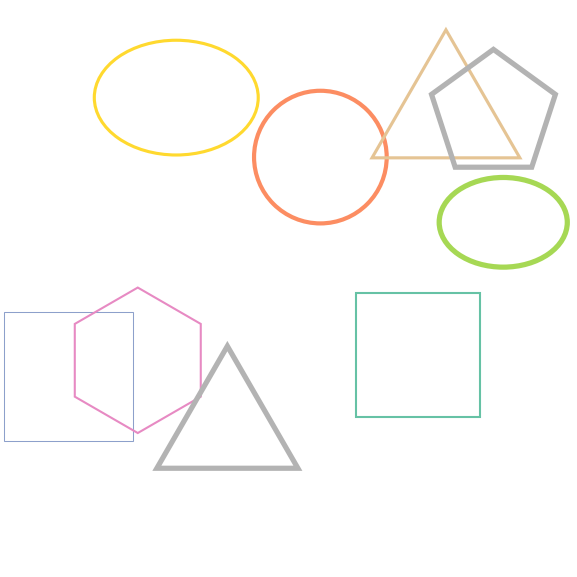[{"shape": "square", "thickness": 1, "radius": 0.54, "center": [0.724, 0.385]}, {"shape": "circle", "thickness": 2, "radius": 0.57, "center": [0.555, 0.727]}, {"shape": "square", "thickness": 0.5, "radius": 0.56, "center": [0.119, 0.347]}, {"shape": "hexagon", "thickness": 1, "radius": 0.63, "center": [0.239, 0.375]}, {"shape": "oval", "thickness": 2.5, "radius": 0.55, "center": [0.871, 0.614]}, {"shape": "oval", "thickness": 1.5, "radius": 0.71, "center": [0.305, 0.83]}, {"shape": "triangle", "thickness": 1.5, "radius": 0.74, "center": [0.772, 0.8]}, {"shape": "triangle", "thickness": 2.5, "radius": 0.71, "center": [0.394, 0.259]}, {"shape": "pentagon", "thickness": 2.5, "radius": 0.56, "center": [0.854, 0.801]}]